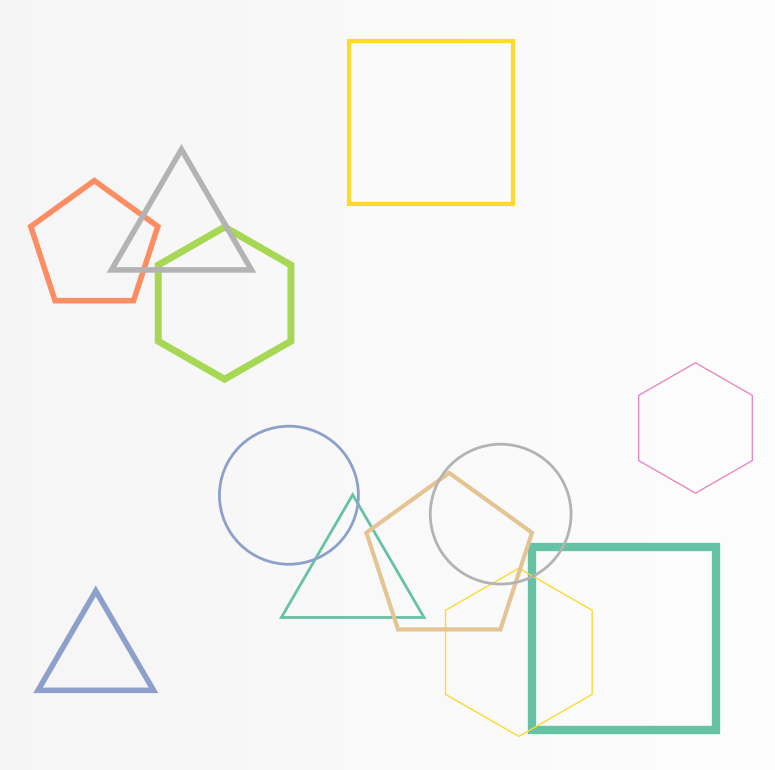[{"shape": "triangle", "thickness": 1, "radius": 0.53, "center": [0.455, 0.251]}, {"shape": "square", "thickness": 3, "radius": 0.59, "center": [0.806, 0.171]}, {"shape": "pentagon", "thickness": 2, "radius": 0.43, "center": [0.122, 0.679]}, {"shape": "circle", "thickness": 1, "radius": 0.45, "center": [0.373, 0.357]}, {"shape": "triangle", "thickness": 2, "radius": 0.43, "center": [0.124, 0.146]}, {"shape": "hexagon", "thickness": 0.5, "radius": 0.42, "center": [0.897, 0.444]}, {"shape": "hexagon", "thickness": 2.5, "radius": 0.49, "center": [0.29, 0.606]}, {"shape": "square", "thickness": 1.5, "radius": 0.53, "center": [0.556, 0.841]}, {"shape": "hexagon", "thickness": 0.5, "radius": 0.55, "center": [0.669, 0.153]}, {"shape": "pentagon", "thickness": 1.5, "radius": 0.56, "center": [0.58, 0.273]}, {"shape": "triangle", "thickness": 2, "radius": 0.52, "center": [0.234, 0.702]}, {"shape": "circle", "thickness": 1, "radius": 0.45, "center": [0.646, 0.332]}]